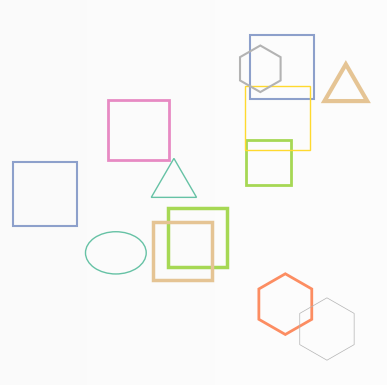[{"shape": "oval", "thickness": 1, "radius": 0.39, "center": [0.299, 0.343]}, {"shape": "triangle", "thickness": 1, "radius": 0.34, "center": [0.449, 0.521]}, {"shape": "hexagon", "thickness": 2, "radius": 0.39, "center": [0.736, 0.21]}, {"shape": "square", "thickness": 1.5, "radius": 0.42, "center": [0.727, 0.826]}, {"shape": "square", "thickness": 1.5, "radius": 0.41, "center": [0.116, 0.495]}, {"shape": "square", "thickness": 2, "radius": 0.39, "center": [0.358, 0.663]}, {"shape": "square", "thickness": 2.5, "radius": 0.38, "center": [0.509, 0.383]}, {"shape": "square", "thickness": 2, "radius": 0.29, "center": [0.693, 0.578]}, {"shape": "square", "thickness": 1, "radius": 0.42, "center": [0.717, 0.693]}, {"shape": "triangle", "thickness": 3, "radius": 0.32, "center": [0.892, 0.769]}, {"shape": "square", "thickness": 2.5, "radius": 0.38, "center": [0.471, 0.348]}, {"shape": "hexagon", "thickness": 0.5, "radius": 0.41, "center": [0.844, 0.145]}, {"shape": "hexagon", "thickness": 1.5, "radius": 0.3, "center": [0.672, 0.821]}]